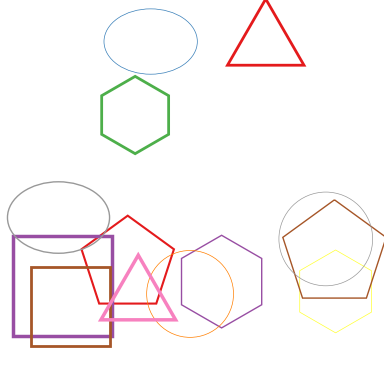[{"shape": "pentagon", "thickness": 1.5, "radius": 0.63, "center": [0.332, 0.314]}, {"shape": "triangle", "thickness": 2, "radius": 0.57, "center": [0.69, 0.888]}, {"shape": "oval", "thickness": 0.5, "radius": 0.61, "center": [0.391, 0.892]}, {"shape": "hexagon", "thickness": 2, "radius": 0.5, "center": [0.351, 0.701]}, {"shape": "hexagon", "thickness": 1, "radius": 0.6, "center": [0.576, 0.269]}, {"shape": "square", "thickness": 2.5, "radius": 0.65, "center": [0.162, 0.257]}, {"shape": "circle", "thickness": 0.5, "radius": 0.56, "center": [0.494, 0.237]}, {"shape": "hexagon", "thickness": 0.5, "radius": 0.54, "center": [0.872, 0.243]}, {"shape": "square", "thickness": 2, "radius": 0.51, "center": [0.183, 0.205]}, {"shape": "pentagon", "thickness": 1, "radius": 0.71, "center": [0.869, 0.34]}, {"shape": "triangle", "thickness": 2.5, "radius": 0.56, "center": [0.359, 0.225]}, {"shape": "oval", "thickness": 1, "radius": 0.66, "center": [0.152, 0.435]}, {"shape": "circle", "thickness": 0.5, "radius": 0.61, "center": [0.846, 0.379]}]